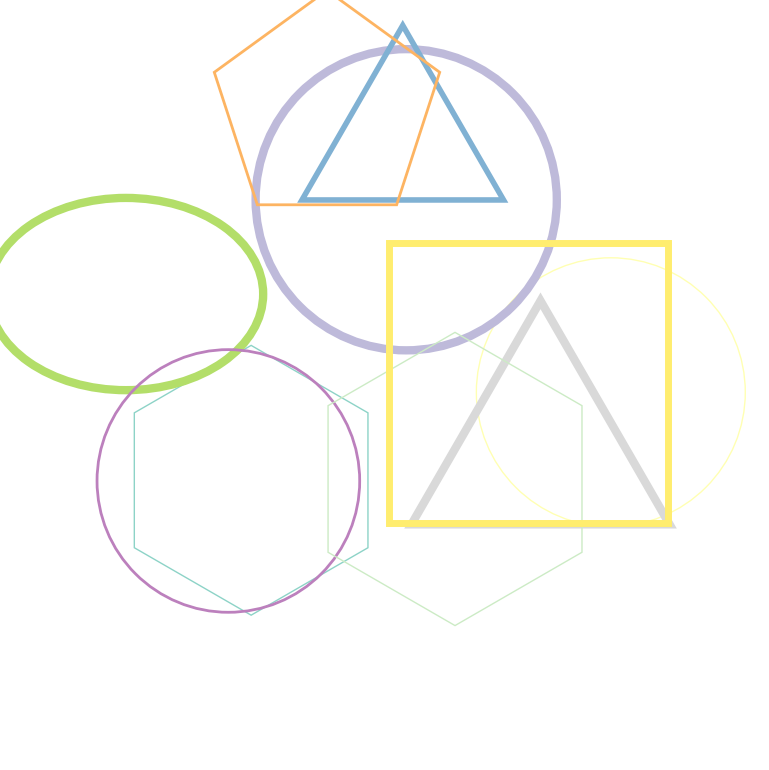[{"shape": "hexagon", "thickness": 0.5, "radius": 0.88, "center": [0.326, 0.376]}, {"shape": "circle", "thickness": 0.5, "radius": 0.87, "center": [0.793, 0.491]}, {"shape": "circle", "thickness": 3, "radius": 0.98, "center": [0.528, 0.741]}, {"shape": "triangle", "thickness": 2, "radius": 0.76, "center": [0.523, 0.816]}, {"shape": "pentagon", "thickness": 1, "radius": 0.77, "center": [0.425, 0.859]}, {"shape": "oval", "thickness": 3, "radius": 0.89, "center": [0.163, 0.618]}, {"shape": "triangle", "thickness": 3, "radius": 0.97, "center": [0.702, 0.416]}, {"shape": "circle", "thickness": 1, "radius": 0.85, "center": [0.297, 0.375]}, {"shape": "hexagon", "thickness": 0.5, "radius": 0.95, "center": [0.591, 0.378]}, {"shape": "square", "thickness": 2.5, "radius": 0.91, "center": [0.687, 0.502]}]